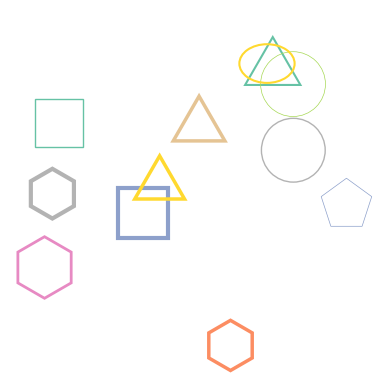[{"shape": "square", "thickness": 1, "radius": 0.31, "center": [0.154, 0.68]}, {"shape": "triangle", "thickness": 1.5, "radius": 0.41, "center": [0.708, 0.821]}, {"shape": "hexagon", "thickness": 2.5, "radius": 0.33, "center": [0.599, 0.103]}, {"shape": "square", "thickness": 3, "radius": 0.32, "center": [0.373, 0.446]}, {"shape": "pentagon", "thickness": 0.5, "radius": 0.34, "center": [0.9, 0.468]}, {"shape": "hexagon", "thickness": 2, "radius": 0.4, "center": [0.116, 0.305]}, {"shape": "circle", "thickness": 0.5, "radius": 0.42, "center": [0.761, 0.782]}, {"shape": "oval", "thickness": 1.5, "radius": 0.36, "center": [0.693, 0.835]}, {"shape": "triangle", "thickness": 2.5, "radius": 0.37, "center": [0.415, 0.52]}, {"shape": "triangle", "thickness": 2.5, "radius": 0.39, "center": [0.517, 0.673]}, {"shape": "hexagon", "thickness": 3, "radius": 0.32, "center": [0.136, 0.497]}, {"shape": "circle", "thickness": 1, "radius": 0.41, "center": [0.762, 0.61]}]